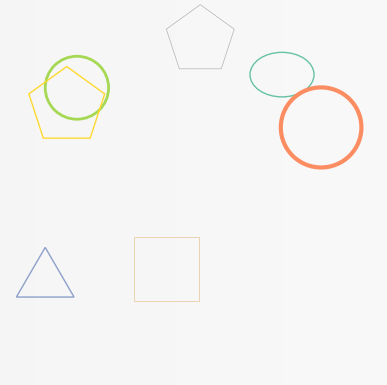[{"shape": "oval", "thickness": 1, "radius": 0.41, "center": [0.728, 0.806]}, {"shape": "circle", "thickness": 3, "radius": 0.52, "center": [0.829, 0.669]}, {"shape": "triangle", "thickness": 1, "radius": 0.43, "center": [0.117, 0.271]}, {"shape": "circle", "thickness": 2, "radius": 0.41, "center": [0.198, 0.772]}, {"shape": "pentagon", "thickness": 1, "radius": 0.51, "center": [0.172, 0.724]}, {"shape": "square", "thickness": 0.5, "radius": 0.42, "center": [0.43, 0.302]}, {"shape": "pentagon", "thickness": 0.5, "radius": 0.46, "center": [0.517, 0.896]}]